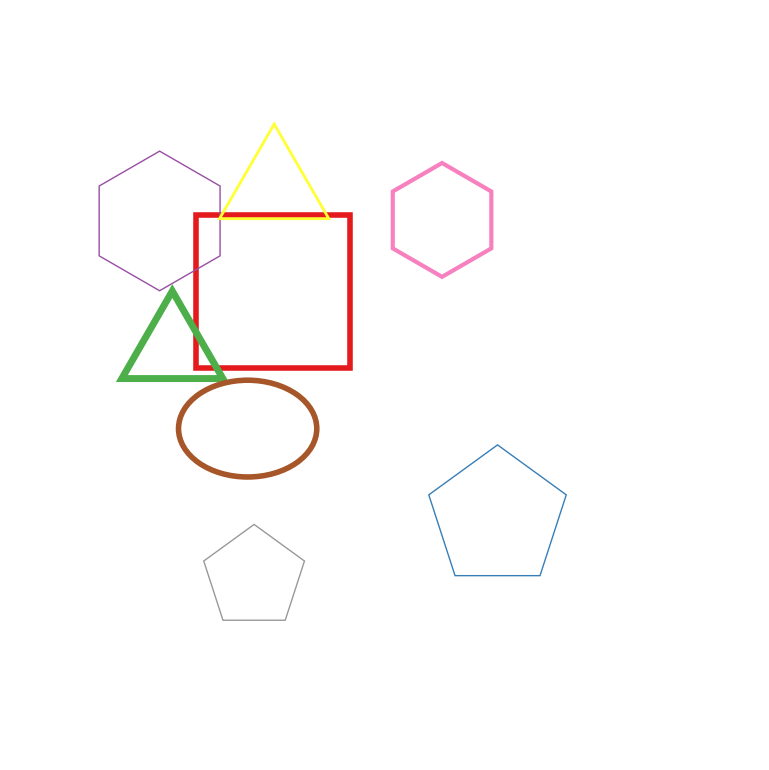[{"shape": "square", "thickness": 2, "radius": 0.5, "center": [0.355, 0.621]}, {"shape": "pentagon", "thickness": 0.5, "radius": 0.47, "center": [0.646, 0.328]}, {"shape": "triangle", "thickness": 2.5, "radius": 0.38, "center": [0.224, 0.546]}, {"shape": "hexagon", "thickness": 0.5, "radius": 0.45, "center": [0.207, 0.713]}, {"shape": "triangle", "thickness": 1, "radius": 0.41, "center": [0.356, 0.757]}, {"shape": "oval", "thickness": 2, "radius": 0.45, "center": [0.322, 0.443]}, {"shape": "hexagon", "thickness": 1.5, "radius": 0.37, "center": [0.574, 0.714]}, {"shape": "pentagon", "thickness": 0.5, "radius": 0.34, "center": [0.33, 0.25]}]